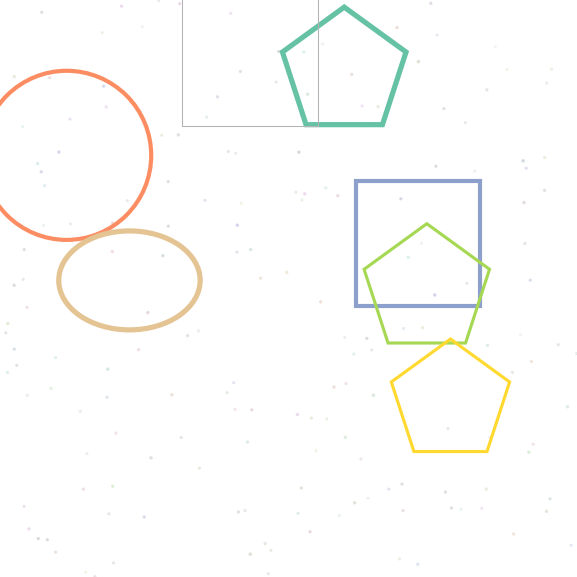[{"shape": "pentagon", "thickness": 2.5, "radius": 0.56, "center": [0.596, 0.874]}, {"shape": "circle", "thickness": 2, "radius": 0.73, "center": [0.115, 0.73]}, {"shape": "square", "thickness": 2, "radius": 0.54, "center": [0.724, 0.577]}, {"shape": "pentagon", "thickness": 1.5, "radius": 0.57, "center": [0.739, 0.498]}, {"shape": "pentagon", "thickness": 1.5, "radius": 0.54, "center": [0.78, 0.304]}, {"shape": "oval", "thickness": 2.5, "radius": 0.61, "center": [0.224, 0.514]}, {"shape": "square", "thickness": 0.5, "radius": 0.59, "center": [0.432, 0.899]}]